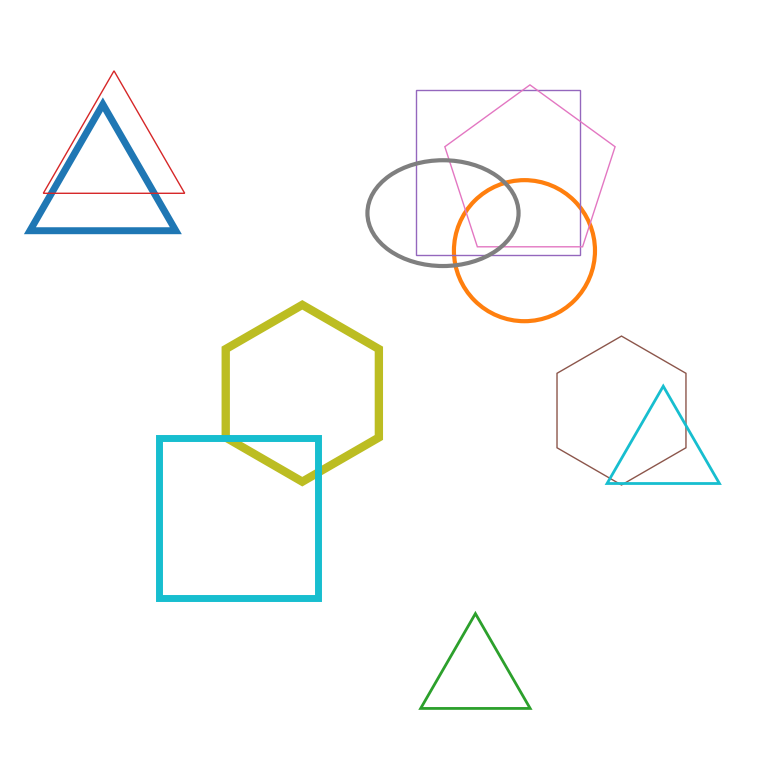[{"shape": "triangle", "thickness": 2.5, "radius": 0.55, "center": [0.134, 0.755]}, {"shape": "circle", "thickness": 1.5, "radius": 0.46, "center": [0.681, 0.674]}, {"shape": "triangle", "thickness": 1, "radius": 0.41, "center": [0.617, 0.121]}, {"shape": "triangle", "thickness": 0.5, "radius": 0.53, "center": [0.148, 0.802]}, {"shape": "square", "thickness": 0.5, "radius": 0.53, "center": [0.647, 0.776]}, {"shape": "hexagon", "thickness": 0.5, "radius": 0.48, "center": [0.807, 0.467]}, {"shape": "pentagon", "thickness": 0.5, "radius": 0.58, "center": [0.688, 0.774]}, {"shape": "oval", "thickness": 1.5, "radius": 0.49, "center": [0.575, 0.723]}, {"shape": "hexagon", "thickness": 3, "radius": 0.57, "center": [0.393, 0.489]}, {"shape": "square", "thickness": 2.5, "radius": 0.52, "center": [0.31, 0.328]}, {"shape": "triangle", "thickness": 1, "radius": 0.42, "center": [0.861, 0.414]}]